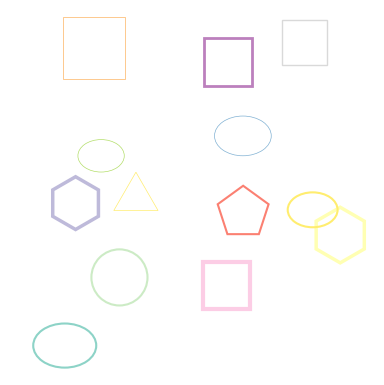[{"shape": "oval", "thickness": 1.5, "radius": 0.41, "center": [0.168, 0.102]}, {"shape": "hexagon", "thickness": 2.5, "radius": 0.36, "center": [0.884, 0.389]}, {"shape": "hexagon", "thickness": 2.5, "radius": 0.34, "center": [0.196, 0.472]}, {"shape": "pentagon", "thickness": 1.5, "radius": 0.35, "center": [0.632, 0.448]}, {"shape": "oval", "thickness": 0.5, "radius": 0.37, "center": [0.631, 0.647]}, {"shape": "square", "thickness": 0.5, "radius": 0.41, "center": [0.245, 0.875]}, {"shape": "oval", "thickness": 0.5, "radius": 0.3, "center": [0.263, 0.595]}, {"shape": "square", "thickness": 3, "radius": 0.3, "center": [0.588, 0.258]}, {"shape": "square", "thickness": 1, "radius": 0.3, "center": [0.791, 0.889]}, {"shape": "square", "thickness": 2, "radius": 0.31, "center": [0.593, 0.84]}, {"shape": "circle", "thickness": 1.5, "radius": 0.36, "center": [0.31, 0.279]}, {"shape": "oval", "thickness": 1.5, "radius": 0.32, "center": [0.812, 0.455]}, {"shape": "triangle", "thickness": 0.5, "radius": 0.33, "center": [0.353, 0.486]}]